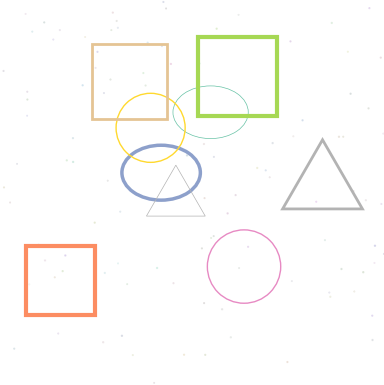[{"shape": "oval", "thickness": 0.5, "radius": 0.49, "center": [0.547, 0.708]}, {"shape": "square", "thickness": 3, "radius": 0.45, "center": [0.157, 0.271]}, {"shape": "oval", "thickness": 2.5, "radius": 0.51, "center": [0.419, 0.551]}, {"shape": "circle", "thickness": 1, "radius": 0.48, "center": [0.634, 0.308]}, {"shape": "square", "thickness": 3, "radius": 0.51, "center": [0.616, 0.801]}, {"shape": "circle", "thickness": 1, "radius": 0.45, "center": [0.391, 0.668]}, {"shape": "square", "thickness": 2, "radius": 0.48, "center": [0.337, 0.788]}, {"shape": "triangle", "thickness": 2, "radius": 0.6, "center": [0.838, 0.517]}, {"shape": "triangle", "thickness": 0.5, "radius": 0.44, "center": [0.457, 0.483]}]